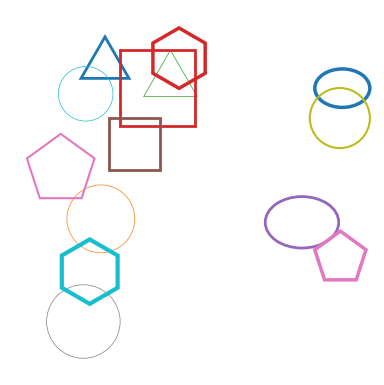[{"shape": "triangle", "thickness": 2, "radius": 0.36, "center": [0.273, 0.832]}, {"shape": "oval", "thickness": 2.5, "radius": 0.36, "center": [0.889, 0.771]}, {"shape": "circle", "thickness": 0.5, "radius": 0.44, "center": [0.262, 0.432]}, {"shape": "triangle", "thickness": 0.5, "radius": 0.4, "center": [0.443, 0.789]}, {"shape": "hexagon", "thickness": 2.5, "radius": 0.39, "center": [0.465, 0.849]}, {"shape": "square", "thickness": 2, "radius": 0.49, "center": [0.409, 0.771]}, {"shape": "oval", "thickness": 2, "radius": 0.48, "center": [0.784, 0.423]}, {"shape": "square", "thickness": 2, "radius": 0.33, "center": [0.35, 0.626]}, {"shape": "pentagon", "thickness": 1.5, "radius": 0.46, "center": [0.158, 0.56]}, {"shape": "pentagon", "thickness": 2.5, "radius": 0.35, "center": [0.884, 0.33]}, {"shape": "circle", "thickness": 0.5, "radius": 0.48, "center": [0.217, 0.165]}, {"shape": "circle", "thickness": 1.5, "radius": 0.39, "center": [0.883, 0.693]}, {"shape": "circle", "thickness": 0.5, "radius": 0.35, "center": [0.222, 0.756]}, {"shape": "hexagon", "thickness": 3, "radius": 0.42, "center": [0.233, 0.294]}]